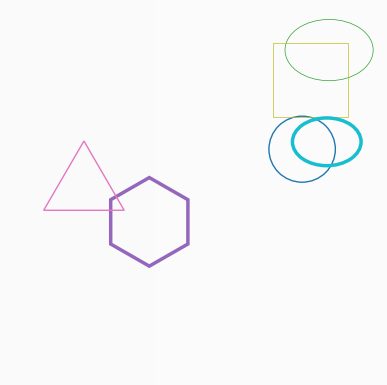[{"shape": "circle", "thickness": 1, "radius": 0.43, "center": [0.78, 0.612]}, {"shape": "oval", "thickness": 0.5, "radius": 0.57, "center": [0.849, 0.87]}, {"shape": "hexagon", "thickness": 2.5, "radius": 0.58, "center": [0.385, 0.424]}, {"shape": "triangle", "thickness": 1, "radius": 0.6, "center": [0.217, 0.514]}, {"shape": "square", "thickness": 0.5, "radius": 0.48, "center": [0.802, 0.793]}, {"shape": "oval", "thickness": 2.5, "radius": 0.44, "center": [0.843, 0.632]}]